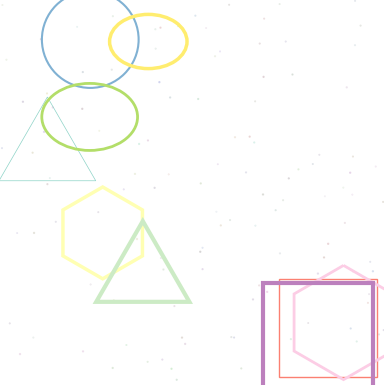[{"shape": "triangle", "thickness": 0.5, "radius": 0.73, "center": [0.123, 0.603]}, {"shape": "hexagon", "thickness": 2.5, "radius": 0.6, "center": [0.267, 0.395]}, {"shape": "square", "thickness": 1, "radius": 0.63, "center": [0.852, 0.148]}, {"shape": "circle", "thickness": 1.5, "radius": 0.63, "center": [0.234, 0.897]}, {"shape": "oval", "thickness": 2, "radius": 0.62, "center": [0.233, 0.696]}, {"shape": "hexagon", "thickness": 2, "radius": 0.74, "center": [0.892, 0.162]}, {"shape": "square", "thickness": 3, "radius": 0.71, "center": [0.826, 0.124]}, {"shape": "triangle", "thickness": 3, "radius": 0.7, "center": [0.371, 0.286]}, {"shape": "oval", "thickness": 2.5, "radius": 0.5, "center": [0.385, 0.892]}]